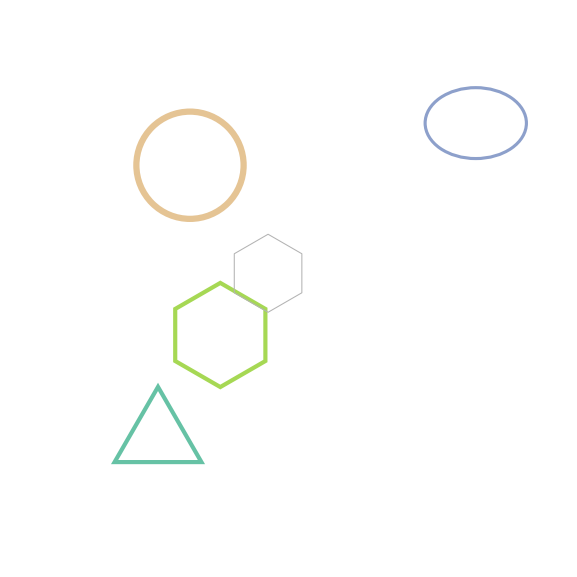[{"shape": "triangle", "thickness": 2, "radius": 0.43, "center": [0.274, 0.242]}, {"shape": "oval", "thickness": 1.5, "radius": 0.44, "center": [0.824, 0.786]}, {"shape": "hexagon", "thickness": 2, "radius": 0.45, "center": [0.381, 0.419]}, {"shape": "circle", "thickness": 3, "radius": 0.46, "center": [0.329, 0.713]}, {"shape": "hexagon", "thickness": 0.5, "radius": 0.34, "center": [0.464, 0.526]}]